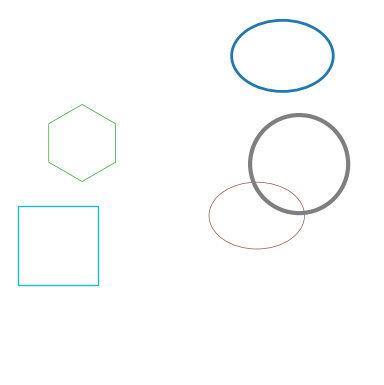[{"shape": "oval", "thickness": 2, "radius": 0.66, "center": [0.734, 0.855]}, {"shape": "hexagon", "thickness": 0.5, "radius": 0.5, "center": [0.213, 0.629]}, {"shape": "oval", "thickness": 0.5, "radius": 0.62, "center": [0.667, 0.44]}, {"shape": "circle", "thickness": 3, "radius": 0.64, "center": [0.777, 0.574]}, {"shape": "square", "thickness": 1, "radius": 0.52, "center": [0.15, 0.363]}]